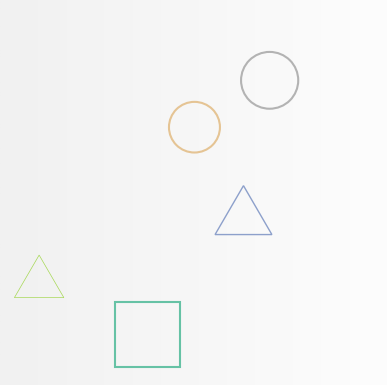[{"shape": "square", "thickness": 1.5, "radius": 0.42, "center": [0.38, 0.132]}, {"shape": "triangle", "thickness": 1, "radius": 0.42, "center": [0.628, 0.433]}, {"shape": "triangle", "thickness": 0.5, "radius": 0.37, "center": [0.101, 0.264]}, {"shape": "circle", "thickness": 1.5, "radius": 0.33, "center": [0.502, 0.67]}, {"shape": "circle", "thickness": 1.5, "radius": 0.37, "center": [0.696, 0.791]}]